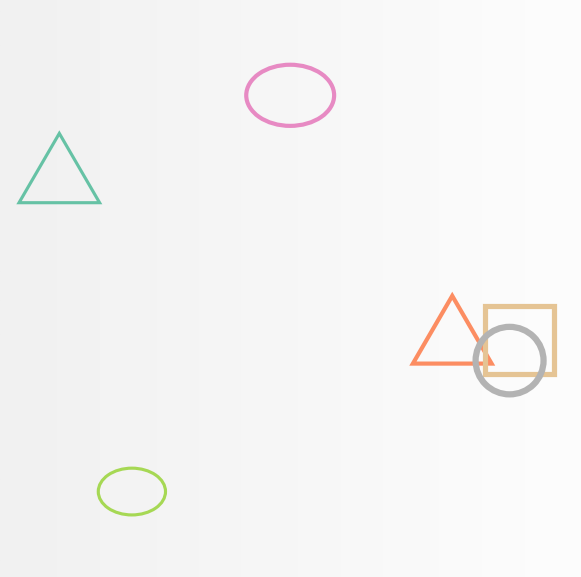[{"shape": "triangle", "thickness": 1.5, "radius": 0.4, "center": [0.102, 0.688]}, {"shape": "triangle", "thickness": 2, "radius": 0.39, "center": [0.778, 0.409]}, {"shape": "oval", "thickness": 2, "radius": 0.38, "center": [0.499, 0.834]}, {"shape": "oval", "thickness": 1.5, "radius": 0.29, "center": [0.227, 0.148]}, {"shape": "square", "thickness": 2.5, "radius": 0.3, "center": [0.894, 0.411]}, {"shape": "circle", "thickness": 3, "radius": 0.29, "center": [0.877, 0.375]}]